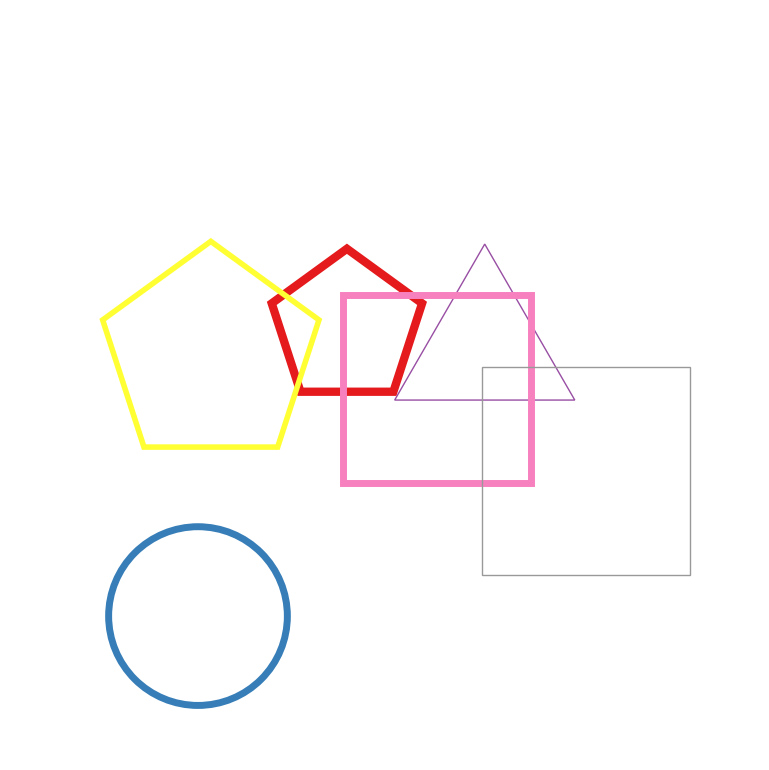[{"shape": "pentagon", "thickness": 3, "radius": 0.51, "center": [0.451, 0.574]}, {"shape": "circle", "thickness": 2.5, "radius": 0.58, "center": [0.257, 0.2]}, {"shape": "triangle", "thickness": 0.5, "radius": 0.68, "center": [0.63, 0.548]}, {"shape": "pentagon", "thickness": 2, "radius": 0.74, "center": [0.274, 0.539]}, {"shape": "square", "thickness": 2.5, "radius": 0.61, "center": [0.567, 0.495]}, {"shape": "square", "thickness": 0.5, "radius": 0.68, "center": [0.761, 0.388]}]